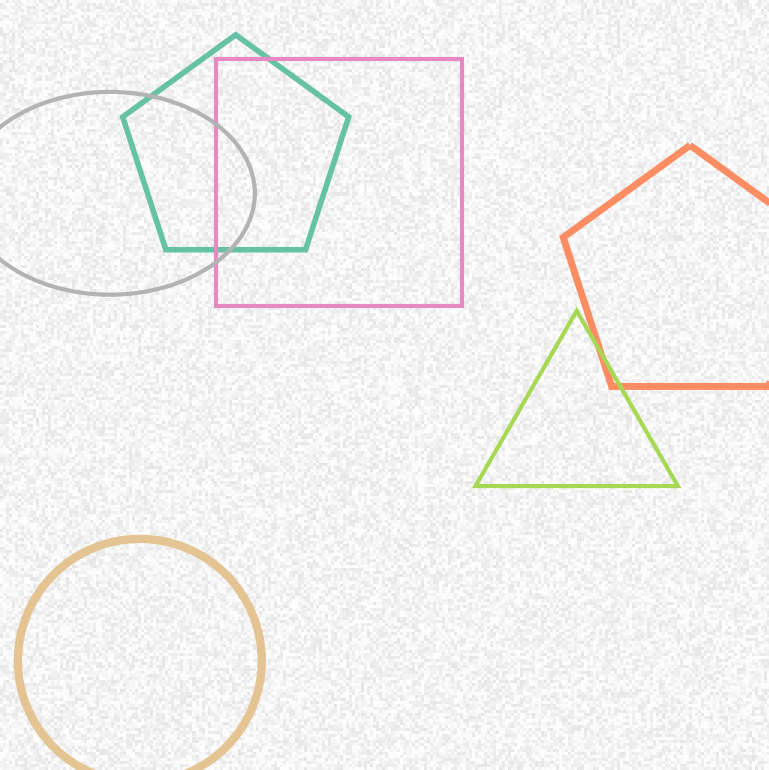[{"shape": "pentagon", "thickness": 2, "radius": 0.77, "center": [0.306, 0.801]}, {"shape": "pentagon", "thickness": 2.5, "radius": 0.87, "center": [0.896, 0.638]}, {"shape": "square", "thickness": 1.5, "radius": 0.8, "center": [0.44, 0.763]}, {"shape": "triangle", "thickness": 1.5, "radius": 0.76, "center": [0.749, 0.445]}, {"shape": "circle", "thickness": 3, "radius": 0.79, "center": [0.182, 0.142]}, {"shape": "oval", "thickness": 1.5, "radius": 0.94, "center": [0.143, 0.749]}]